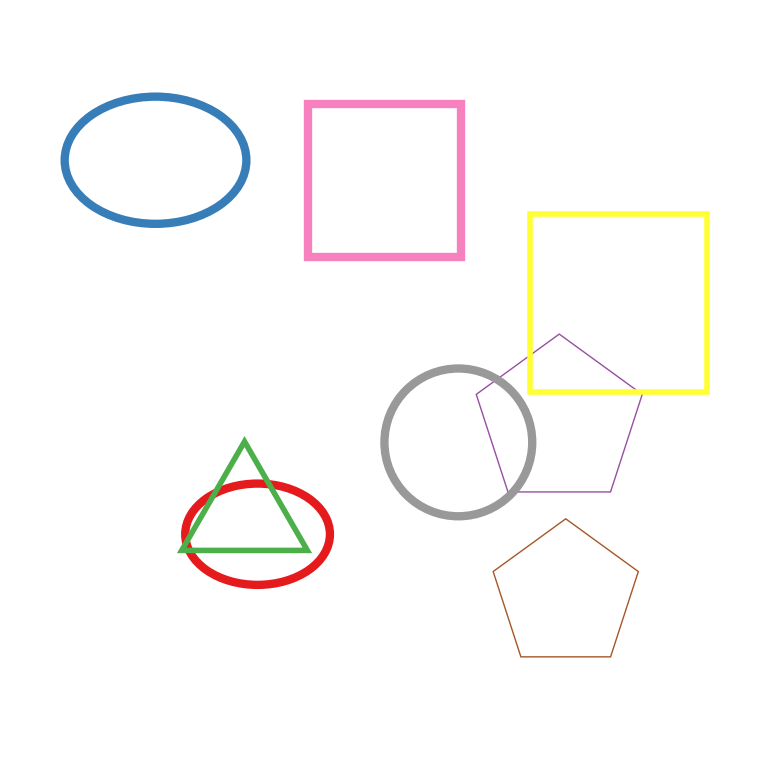[{"shape": "oval", "thickness": 3, "radius": 0.47, "center": [0.335, 0.306]}, {"shape": "oval", "thickness": 3, "radius": 0.59, "center": [0.202, 0.792]}, {"shape": "triangle", "thickness": 2, "radius": 0.47, "center": [0.318, 0.332]}, {"shape": "pentagon", "thickness": 0.5, "radius": 0.57, "center": [0.726, 0.453]}, {"shape": "square", "thickness": 2, "radius": 0.58, "center": [0.803, 0.606]}, {"shape": "pentagon", "thickness": 0.5, "radius": 0.5, "center": [0.735, 0.227]}, {"shape": "square", "thickness": 3, "radius": 0.5, "center": [0.499, 0.765]}, {"shape": "circle", "thickness": 3, "radius": 0.48, "center": [0.595, 0.425]}]